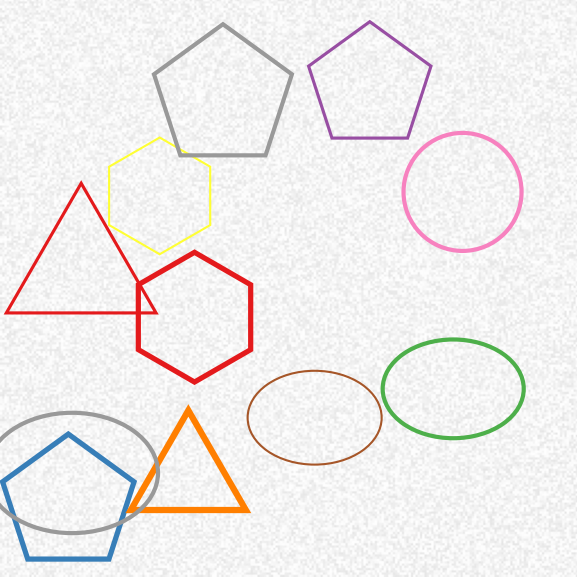[{"shape": "triangle", "thickness": 1.5, "radius": 0.75, "center": [0.141, 0.532]}, {"shape": "hexagon", "thickness": 2.5, "radius": 0.56, "center": [0.337, 0.45]}, {"shape": "pentagon", "thickness": 2.5, "radius": 0.6, "center": [0.118, 0.128]}, {"shape": "oval", "thickness": 2, "radius": 0.61, "center": [0.785, 0.326]}, {"shape": "pentagon", "thickness": 1.5, "radius": 0.56, "center": [0.64, 0.85]}, {"shape": "triangle", "thickness": 3, "radius": 0.57, "center": [0.326, 0.173]}, {"shape": "hexagon", "thickness": 1, "radius": 0.51, "center": [0.276, 0.66]}, {"shape": "oval", "thickness": 1, "radius": 0.58, "center": [0.545, 0.276]}, {"shape": "circle", "thickness": 2, "radius": 0.51, "center": [0.801, 0.667]}, {"shape": "pentagon", "thickness": 2, "radius": 0.63, "center": [0.386, 0.832]}, {"shape": "oval", "thickness": 2, "radius": 0.74, "center": [0.125, 0.18]}]